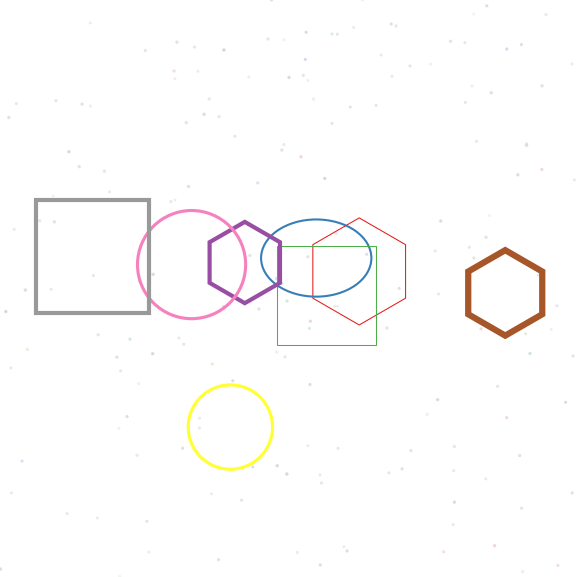[{"shape": "hexagon", "thickness": 0.5, "radius": 0.46, "center": [0.622, 0.529]}, {"shape": "oval", "thickness": 1, "radius": 0.48, "center": [0.548, 0.552]}, {"shape": "square", "thickness": 0.5, "radius": 0.43, "center": [0.566, 0.488]}, {"shape": "hexagon", "thickness": 2, "radius": 0.35, "center": [0.424, 0.545]}, {"shape": "circle", "thickness": 1.5, "radius": 0.37, "center": [0.399, 0.26]}, {"shape": "hexagon", "thickness": 3, "radius": 0.37, "center": [0.875, 0.492]}, {"shape": "circle", "thickness": 1.5, "radius": 0.47, "center": [0.332, 0.541]}, {"shape": "square", "thickness": 2, "radius": 0.49, "center": [0.16, 0.555]}]